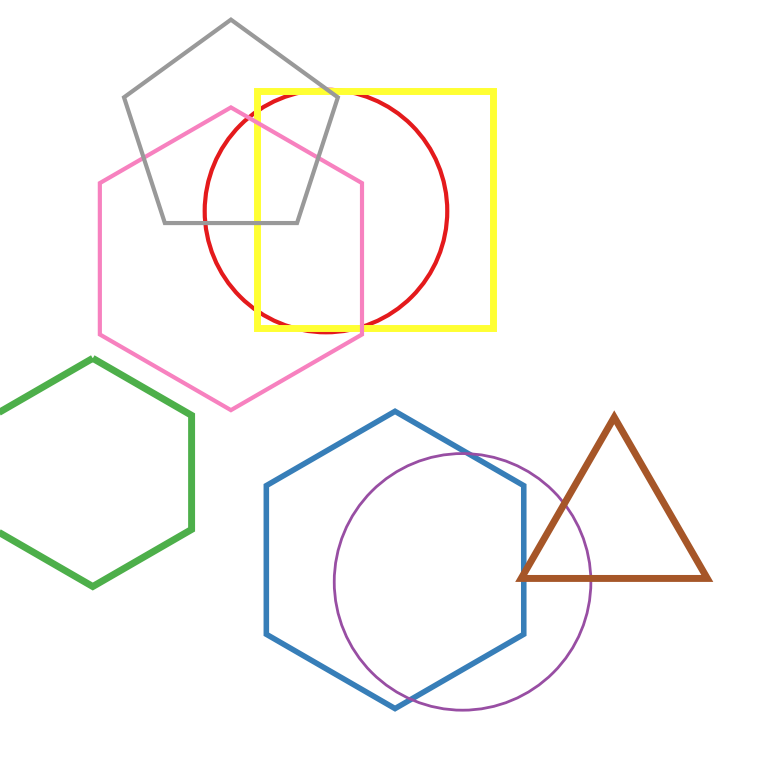[{"shape": "circle", "thickness": 1.5, "radius": 0.79, "center": [0.423, 0.726]}, {"shape": "hexagon", "thickness": 2, "radius": 0.97, "center": [0.513, 0.273]}, {"shape": "hexagon", "thickness": 2.5, "radius": 0.74, "center": [0.12, 0.386]}, {"shape": "circle", "thickness": 1, "radius": 0.83, "center": [0.601, 0.244]}, {"shape": "square", "thickness": 2.5, "radius": 0.77, "center": [0.487, 0.728]}, {"shape": "triangle", "thickness": 2.5, "radius": 0.7, "center": [0.798, 0.319]}, {"shape": "hexagon", "thickness": 1.5, "radius": 0.98, "center": [0.3, 0.664]}, {"shape": "pentagon", "thickness": 1.5, "radius": 0.73, "center": [0.3, 0.828]}]